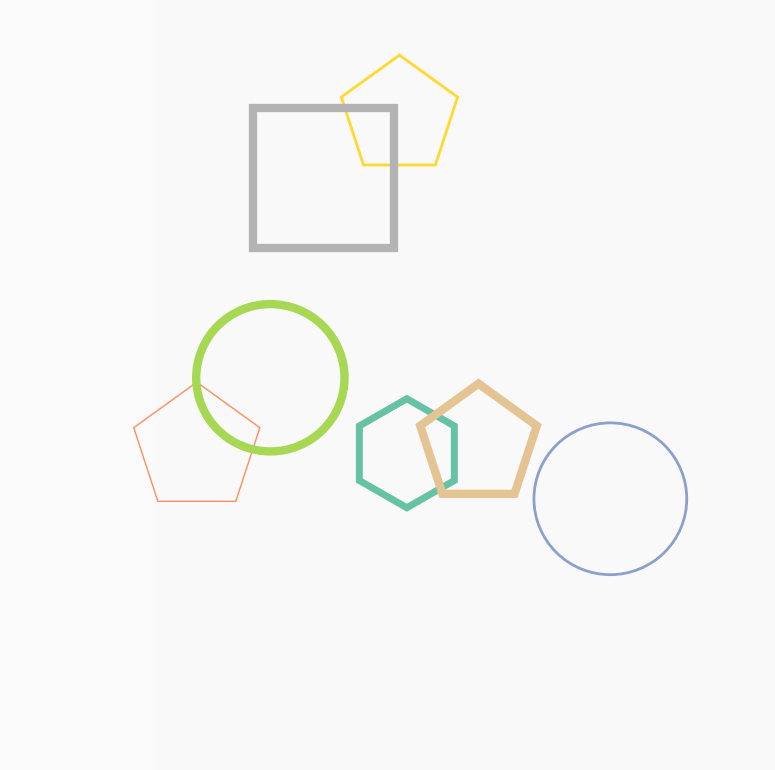[{"shape": "hexagon", "thickness": 2.5, "radius": 0.35, "center": [0.525, 0.411]}, {"shape": "pentagon", "thickness": 0.5, "radius": 0.43, "center": [0.254, 0.418]}, {"shape": "circle", "thickness": 1, "radius": 0.49, "center": [0.788, 0.352]}, {"shape": "circle", "thickness": 3, "radius": 0.48, "center": [0.349, 0.509]}, {"shape": "pentagon", "thickness": 1, "radius": 0.39, "center": [0.515, 0.85]}, {"shape": "pentagon", "thickness": 3, "radius": 0.4, "center": [0.617, 0.423]}, {"shape": "square", "thickness": 3, "radius": 0.45, "center": [0.417, 0.768]}]